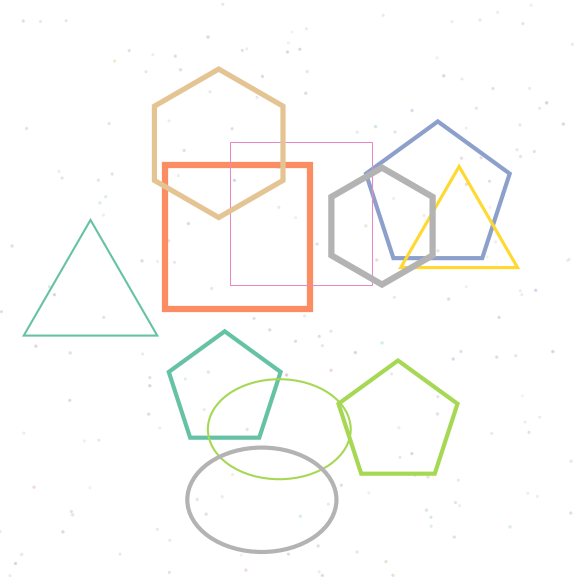[{"shape": "triangle", "thickness": 1, "radius": 0.67, "center": [0.157, 0.485]}, {"shape": "pentagon", "thickness": 2, "radius": 0.51, "center": [0.389, 0.324]}, {"shape": "square", "thickness": 3, "radius": 0.63, "center": [0.411, 0.589]}, {"shape": "pentagon", "thickness": 2, "radius": 0.65, "center": [0.758, 0.658]}, {"shape": "square", "thickness": 0.5, "radius": 0.62, "center": [0.521, 0.63]}, {"shape": "oval", "thickness": 1, "radius": 0.62, "center": [0.484, 0.256]}, {"shape": "pentagon", "thickness": 2, "radius": 0.54, "center": [0.689, 0.267]}, {"shape": "triangle", "thickness": 1.5, "radius": 0.58, "center": [0.795, 0.594]}, {"shape": "hexagon", "thickness": 2.5, "radius": 0.64, "center": [0.379, 0.751]}, {"shape": "oval", "thickness": 2, "radius": 0.65, "center": [0.453, 0.134]}, {"shape": "hexagon", "thickness": 3, "radius": 0.51, "center": [0.661, 0.608]}]